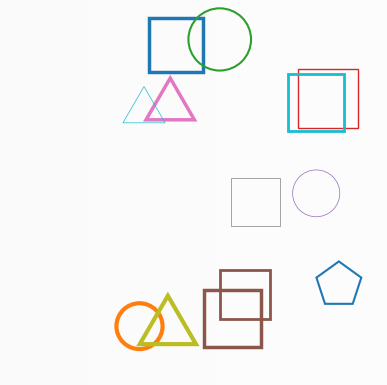[{"shape": "pentagon", "thickness": 1.5, "radius": 0.3, "center": [0.874, 0.26]}, {"shape": "square", "thickness": 2.5, "radius": 0.35, "center": [0.455, 0.883]}, {"shape": "circle", "thickness": 3, "radius": 0.3, "center": [0.36, 0.153]}, {"shape": "circle", "thickness": 1.5, "radius": 0.4, "center": [0.567, 0.898]}, {"shape": "square", "thickness": 1, "radius": 0.39, "center": [0.847, 0.745]}, {"shape": "circle", "thickness": 0.5, "radius": 0.3, "center": [0.816, 0.498]}, {"shape": "square", "thickness": 2, "radius": 0.32, "center": [0.632, 0.235]}, {"shape": "square", "thickness": 2.5, "radius": 0.37, "center": [0.601, 0.172]}, {"shape": "triangle", "thickness": 2.5, "radius": 0.36, "center": [0.439, 0.725]}, {"shape": "square", "thickness": 0.5, "radius": 0.32, "center": [0.658, 0.475]}, {"shape": "triangle", "thickness": 3, "radius": 0.42, "center": [0.433, 0.148]}, {"shape": "triangle", "thickness": 0.5, "radius": 0.31, "center": [0.372, 0.712]}, {"shape": "square", "thickness": 2, "radius": 0.37, "center": [0.815, 0.734]}]